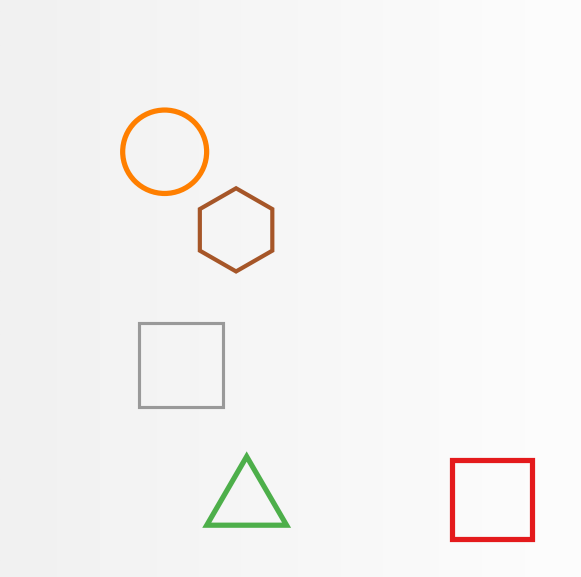[{"shape": "square", "thickness": 2.5, "radius": 0.34, "center": [0.846, 0.134]}, {"shape": "triangle", "thickness": 2.5, "radius": 0.4, "center": [0.424, 0.129]}, {"shape": "circle", "thickness": 2.5, "radius": 0.36, "center": [0.283, 0.736]}, {"shape": "hexagon", "thickness": 2, "radius": 0.36, "center": [0.406, 0.601]}, {"shape": "square", "thickness": 1.5, "radius": 0.36, "center": [0.312, 0.368]}]